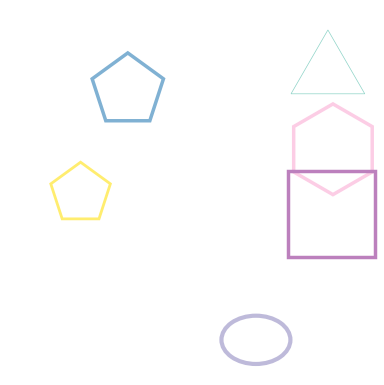[{"shape": "triangle", "thickness": 0.5, "radius": 0.55, "center": [0.852, 0.812]}, {"shape": "oval", "thickness": 3, "radius": 0.45, "center": [0.665, 0.117]}, {"shape": "pentagon", "thickness": 2.5, "radius": 0.49, "center": [0.332, 0.765]}, {"shape": "hexagon", "thickness": 2.5, "radius": 0.59, "center": [0.865, 0.612]}, {"shape": "square", "thickness": 2.5, "radius": 0.56, "center": [0.861, 0.445]}, {"shape": "pentagon", "thickness": 2, "radius": 0.41, "center": [0.209, 0.497]}]